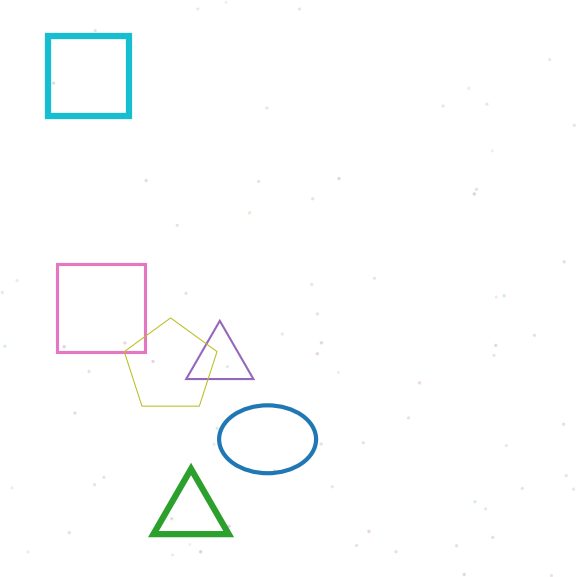[{"shape": "oval", "thickness": 2, "radius": 0.42, "center": [0.463, 0.238]}, {"shape": "triangle", "thickness": 3, "radius": 0.38, "center": [0.331, 0.112]}, {"shape": "triangle", "thickness": 1, "radius": 0.34, "center": [0.381, 0.376]}, {"shape": "square", "thickness": 1.5, "radius": 0.38, "center": [0.174, 0.466]}, {"shape": "pentagon", "thickness": 0.5, "radius": 0.42, "center": [0.295, 0.364]}, {"shape": "square", "thickness": 3, "radius": 0.35, "center": [0.153, 0.867]}]